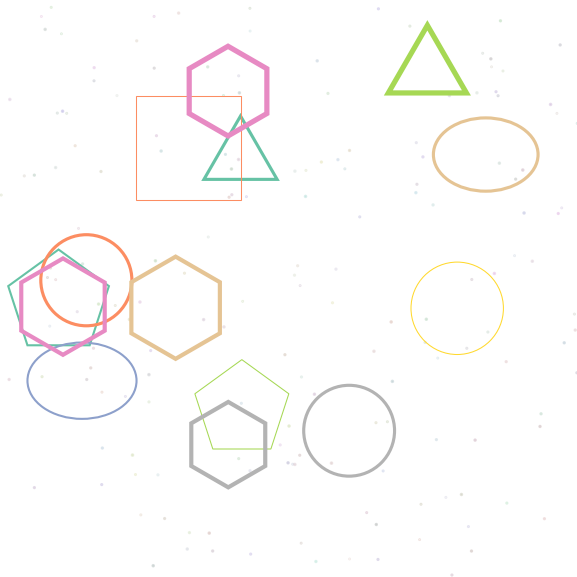[{"shape": "triangle", "thickness": 1.5, "radius": 0.37, "center": [0.417, 0.725]}, {"shape": "pentagon", "thickness": 1, "radius": 0.46, "center": [0.101, 0.475]}, {"shape": "square", "thickness": 0.5, "radius": 0.45, "center": [0.327, 0.743]}, {"shape": "circle", "thickness": 1.5, "radius": 0.39, "center": [0.15, 0.514]}, {"shape": "oval", "thickness": 1, "radius": 0.47, "center": [0.142, 0.34]}, {"shape": "hexagon", "thickness": 2.5, "radius": 0.39, "center": [0.395, 0.841]}, {"shape": "hexagon", "thickness": 2, "radius": 0.42, "center": [0.109, 0.468]}, {"shape": "pentagon", "thickness": 0.5, "radius": 0.43, "center": [0.419, 0.291]}, {"shape": "triangle", "thickness": 2.5, "radius": 0.39, "center": [0.74, 0.877]}, {"shape": "circle", "thickness": 0.5, "radius": 0.4, "center": [0.792, 0.465]}, {"shape": "oval", "thickness": 1.5, "radius": 0.45, "center": [0.841, 0.732]}, {"shape": "hexagon", "thickness": 2, "radius": 0.44, "center": [0.304, 0.466]}, {"shape": "hexagon", "thickness": 2, "radius": 0.37, "center": [0.395, 0.229]}, {"shape": "circle", "thickness": 1.5, "radius": 0.39, "center": [0.605, 0.253]}]